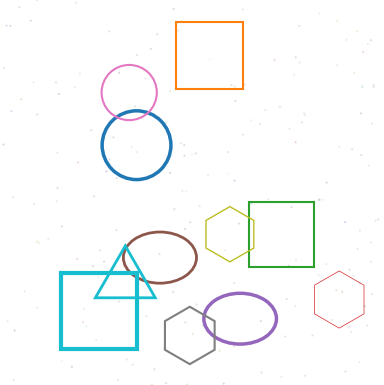[{"shape": "circle", "thickness": 2.5, "radius": 0.45, "center": [0.355, 0.623]}, {"shape": "square", "thickness": 1.5, "radius": 0.43, "center": [0.544, 0.856]}, {"shape": "square", "thickness": 1.5, "radius": 0.42, "center": [0.731, 0.391]}, {"shape": "hexagon", "thickness": 0.5, "radius": 0.37, "center": [0.881, 0.222]}, {"shape": "oval", "thickness": 2.5, "radius": 0.47, "center": [0.624, 0.172]}, {"shape": "oval", "thickness": 2, "radius": 0.47, "center": [0.415, 0.331]}, {"shape": "circle", "thickness": 1.5, "radius": 0.36, "center": [0.336, 0.76]}, {"shape": "hexagon", "thickness": 1.5, "radius": 0.37, "center": [0.493, 0.129]}, {"shape": "hexagon", "thickness": 1, "radius": 0.36, "center": [0.597, 0.392]}, {"shape": "triangle", "thickness": 2, "radius": 0.45, "center": [0.325, 0.271]}, {"shape": "square", "thickness": 3, "radius": 0.49, "center": [0.258, 0.191]}]